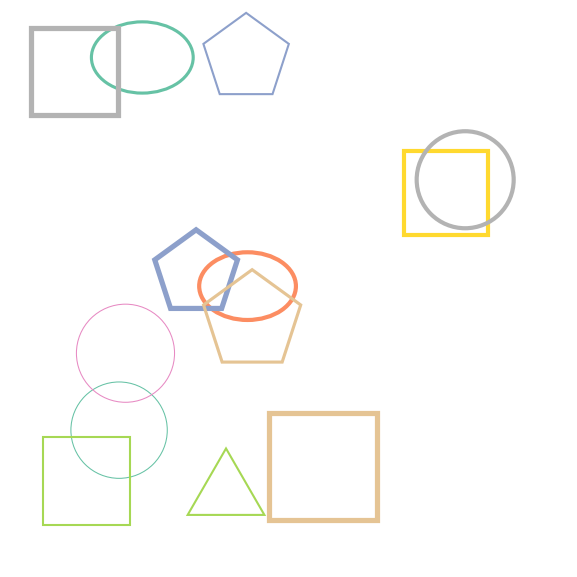[{"shape": "circle", "thickness": 0.5, "radius": 0.42, "center": [0.206, 0.254]}, {"shape": "oval", "thickness": 1.5, "radius": 0.44, "center": [0.246, 0.9]}, {"shape": "oval", "thickness": 2, "radius": 0.42, "center": [0.429, 0.504]}, {"shape": "pentagon", "thickness": 2.5, "radius": 0.38, "center": [0.34, 0.526]}, {"shape": "pentagon", "thickness": 1, "radius": 0.39, "center": [0.426, 0.899]}, {"shape": "circle", "thickness": 0.5, "radius": 0.42, "center": [0.217, 0.387]}, {"shape": "square", "thickness": 1, "radius": 0.38, "center": [0.15, 0.166]}, {"shape": "triangle", "thickness": 1, "radius": 0.38, "center": [0.391, 0.146]}, {"shape": "square", "thickness": 2, "radius": 0.36, "center": [0.773, 0.665]}, {"shape": "square", "thickness": 2.5, "radius": 0.46, "center": [0.559, 0.192]}, {"shape": "pentagon", "thickness": 1.5, "radius": 0.44, "center": [0.437, 0.444]}, {"shape": "circle", "thickness": 2, "radius": 0.42, "center": [0.805, 0.688]}, {"shape": "square", "thickness": 2.5, "radius": 0.38, "center": [0.129, 0.876]}]